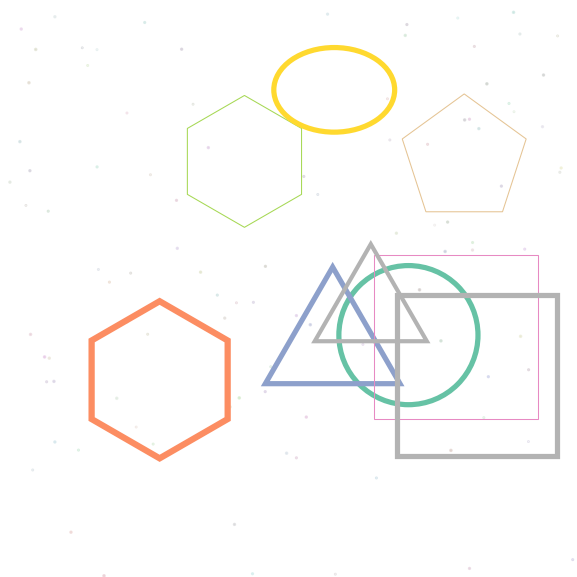[{"shape": "circle", "thickness": 2.5, "radius": 0.6, "center": [0.707, 0.419]}, {"shape": "hexagon", "thickness": 3, "radius": 0.68, "center": [0.276, 0.342]}, {"shape": "triangle", "thickness": 2.5, "radius": 0.67, "center": [0.576, 0.402]}, {"shape": "square", "thickness": 0.5, "radius": 0.71, "center": [0.79, 0.416]}, {"shape": "hexagon", "thickness": 0.5, "radius": 0.57, "center": [0.423, 0.72]}, {"shape": "oval", "thickness": 2.5, "radius": 0.52, "center": [0.579, 0.844]}, {"shape": "pentagon", "thickness": 0.5, "radius": 0.56, "center": [0.804, 0.724]}, {"shape": "square", "thickness": 2.5, "radius": 0.7, "center": [0.826, 0.349]}, {"shape": "triangle", "thickness": 2, "radius": 0.56, "center": [0.642, 0.464]}]